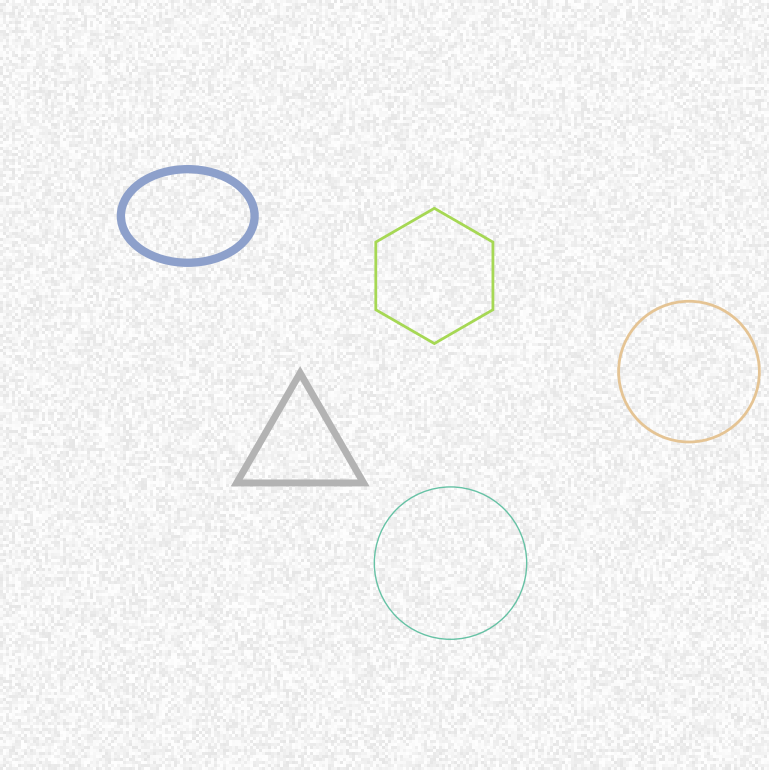[{"shape": "circle", "thickness": 0.5, "radius": 0.49, "center": [0.585, 0.269]}, {"shape": "oval", "thickness": 3, "radius": 0.43, "center": [0.244, 0.72]}, {"shape": "hexagon", "thickness": 1, "radius": 0.44, "center": [0.564, 0.642]}, {"shape": "circle", "thickness": 1, "radius": 0.46, "center": [0.895, 0.517]}, {"shape": "triangle", "thickness": 2.5, "radius": 0.48, "center": [0.39, 0.42]}]